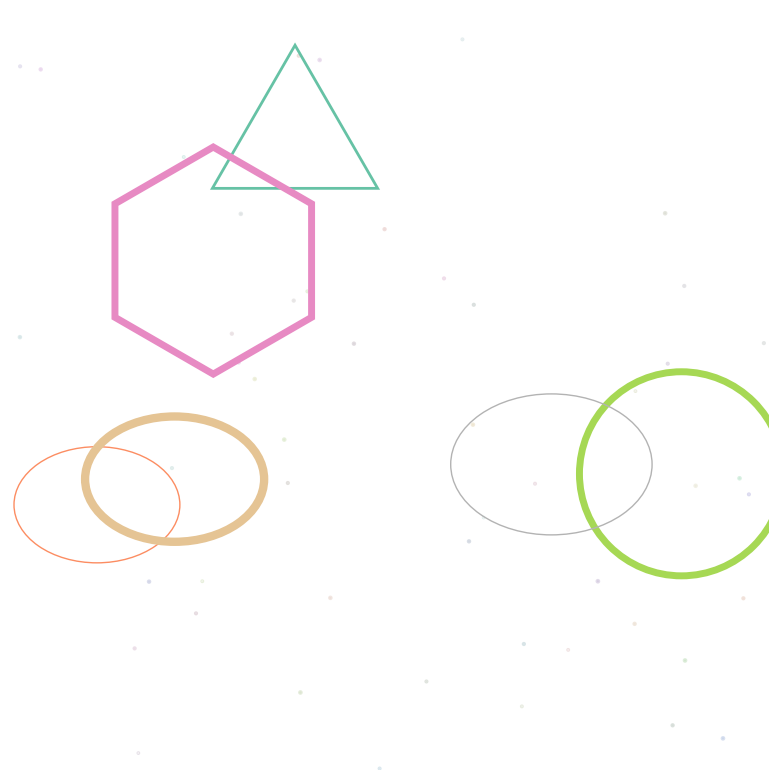[{"shape": "triangle", "thickness": 1, "radius": 0.62, "center": [0.383, 0.817]}, {"shape": "oval", "thickness": 0.5, "radius": 0.54, "center": [0.126, 0.344]}, {"shape": "hexagon", "thickness": 2.5, "radius": 0.74, "center": [0.277, 0.662]}, {"shape": "circle", "thickness": 2.5, "radius": 0.66, "center": [0.885, 0.385]}, {"shape": "oval", "thickness": 3, "radius": 0.58, "center": [0.227, 0.378]}, {"shape": "oval", "thickness": 0.5, "radius": 0.65, "center": [0.716, 0.397]}]